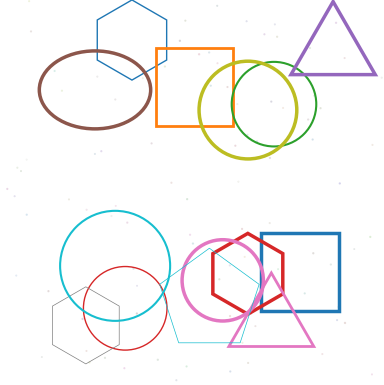[{"shape": "square", "thickness": 2.5, "radius": 0.51, "center": [0.78, 0.293]}, {"shape": "hexagon", "thickness": 1, "radius": 0.52, "center": [0.343, 0.896]}, {"shape": "square", "thickness": 2, "radius": 0.5, "center": [0.505, 0.774]}, {"shape": "circle", "thickness": 1.5, "radius": 0.55, "center": [0.712, 0.729]}, {"shape": "hexagon", "thickness": 2.5, "radius": 0.52, "center": [0.644, 0.289]}, {"shape": "circle", "thickness": 1, "radius": 0.54, "center": [0.325, 0.199]}, {"shape": "triangle", "thickness": 2.5, "radius": 0.63, "center": [0.865, 0.869]}, {"shape": "oval", "thickness": 2.5, "radius": 0.72, "center": [0.247, 0.767]}, {"shape": "triangle", "thickness": 2, "radius": 0.64, "center": [0.705, 0.164]}, {"shape": "circle", "thickness": 2.5, "radius": 0.53, "center": [0.579, 0.272]}, {"shape": "hexagon", "thickness": 0.5, "radius": 0.5, "center": [0.223, 0.155]}, {"shape": "circle", "thickness": 2.5, "radius": 0.63, "center": [0.644, 0.714]}, {"shape": "pentagon", "thickness": 0.5, "radius": 0.68, "center": [0.544, 0.219]}, {"shape": "circle", "thickness": 1.5, "radius": 0.71, "center": [0.299, 0.309]}]